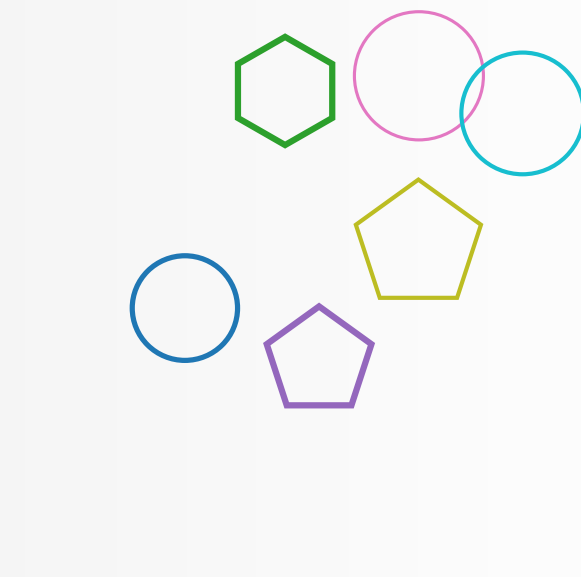[{"shape": "circle", "thickness": 2.5, "radius": 0.45, "center": [0.318, 0.466]}, {"shape": "hexagon", "thickness": 3, "radius": 0.47, "center": [0.49, 0.842]}, {"shape": "pentagon", "thickness": 3, "radius": 0.47, "center": [0.549, 0.374]}, {"shape": "circle", "thickness": 1.5, "radius": 0.55, "center": [0.721, 0.868]}, {"shape": "pentagon", "thickness": 2, "radius": 0.57, "center": [0.72, 0.575]}, {"shape": "circle", "thickness": 2, "radius": 0.53, "center": [0.899, 0.803]}]